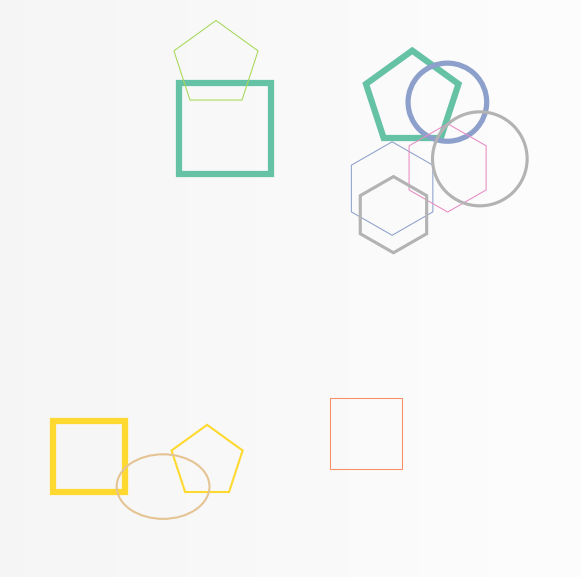[{"shape": "square", "thickness": 3, "radius": 0.39, "center": [0.387, 0.777]}, {"shape": "pentagon", "thickness": 3, "radius": 0.42, "center": [0.709, 0.828]}, {"shape": "square", "thickness": 0.5, "radius": 0.31, "center": [0.63, 0.249]}, {"shape": "circle", "thickness": 2.5, "radius": 0.34, "center": [0.77, 0.822]}, {"shape": "hexagon", "thickness": 0.5, "radius": 0.4, "center": [0.675, 0.673]}, {"shape": "hexagon", "thickness": 0.5, "radius": 0.38, "center": [0.77, 0.708]}, {"shape": "pentagon", "thickness": 0.5, "radius": 0.38, "center": [0.372, 0.888]}, {"shape": "square", "thickness": 3, "radius": 0.31, "center": [0.154, 0.209]}, {"shape": "pentagon", "thickness": 1, "radius": 0.32, "center": [0.356, 0.199]}, {"shape": "oval", "thickness": 1, "radius": 0.4, "center": [0.281, 0.157]}, {"shape": "circle", "thickness": 1.5, "radius": 0.41, "center": [0.826, 0.724]}, {"shape": "hexagon", "thickness": 1.5, "radius": 0.33, "center": [0.677, 0.627]}]